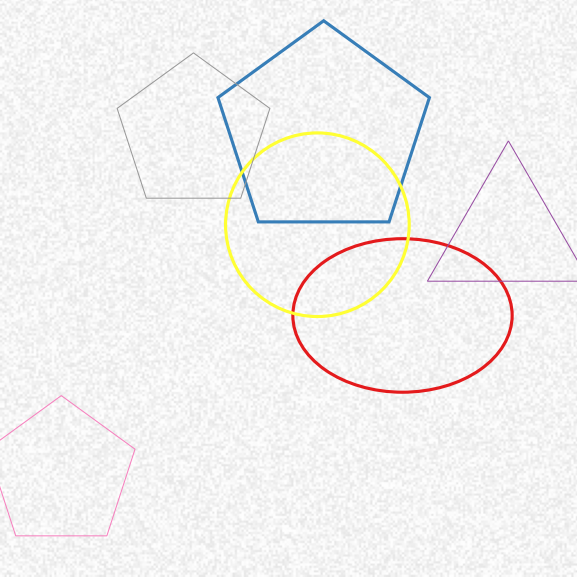[{"shape": "oval", "thickness": 1.5, "radius": 0.95, "center": [0.697, 0.453]}, {"shape": "pentagon", "thickness": 1.5, "radius": 0.96, "center": [0.56, 0.771]}, {"shape": "triangle", "thickness": 0.5, "radius": 0.81, "center": [0.88, 0.593]}, {"shape": "circle", "thickness": 1.5, "radius": 0.79, "center": [0.55, 0.61]}, {"shape": "pentagon", "thickness": 0.5, "radius": 0.67, "center": [0.106, 0.18]}, {"shape": "pentagon", "thickness": 0.5, "radius": 0.7, "center": [0.335, 0.768]}]